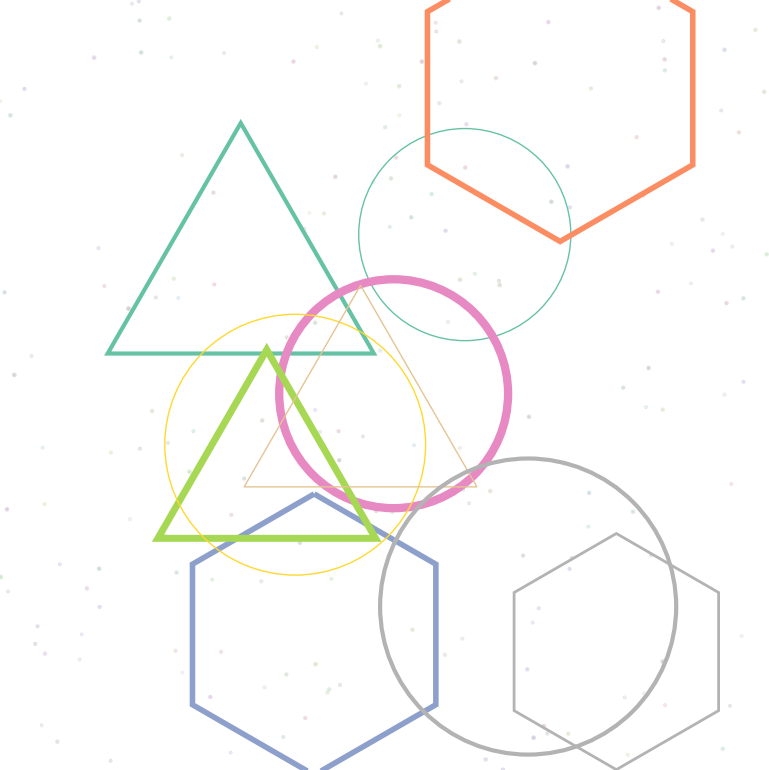[{"shape": "circle", "thickness": 0.5, "radius": 0.69, "center": [0.604, 0.695]}, {"shape": "triangle", "thickness": 1.5, "radius": 1.0, "center": [0.313, 0.641]}, {"shape": "hexagon", "thickness": 2, "radius": 0.99, "center": [0.727, 0.885]}, {"shape": "hexagon", "thickness": 2, "radius": 0.91, "center": [0.408, 0.176]}, {"shape": "circle", "thickness": 3, "radius": 0.74, "center": [0.511, 0.489]}, {"shape": "triangle", "thickness": 2.5, "radius": 0.82, "center": [0.346, 0.382]}, {"shape": "circle", "thickness": 0.5, "radius": 0.85, "center": [0.383, 0.422]}, {"shape": "triangle", "thickness": 0.5, "radius": 0.87, "center": [0.468, 0.455]}, {"shape": "circle", "thickness": 1.5, "radius": 0.96, "center": [0.686, 0.212]}, {"shape": "hexagon", "thickness": 1, "radius": 0.77, "center": [0.8, 0.154]}]